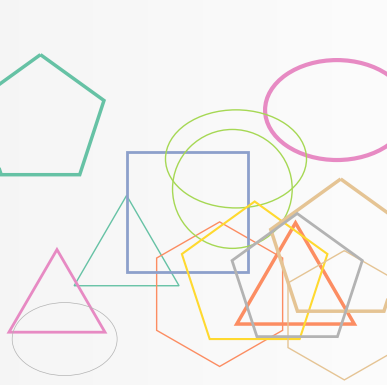[{"shape": "triangle", "thickness": 1, "radius": 0.78, "center": [0.327, 0.336]}, {"shape": "pentagon", "thickness": 2.5, "radius": 0.86, "center": [0.104, 0.686]}, {"shape": "hexagon", "thickness": 1, "radius": 0.94, "center": [0.567, 0.236]}, {"shape": "triangle", "thickness": 2.5, "radius": 0.88, "center": [0.763, 0.246]}, {"shape": "square", "thickness": 2, "radius": 0.78, "center": [0.484, 0.45]}, {"shape": "triangle", "thickness": 2, "radius": 0.72, "center": [0.147, 0.209]}, {"shape": "oval", "thickness": 3, "radius": 0.93, "center": [0.869, 0.714]}, {"shape": "oval", "thickness": 1, "radius": 0.91, "center": [0.609, 0.587]}, {"shape": "circle", "thickness": 1, "radius": 0.77, "center": [0.6, 0.509]}, {"shape": "pentagon", "thickness": 1.5, "radius": 0.99, "center": [0.657, 0.279]}, {"shape": "pentagon", "thickness": 2.5, "radius": 0.95, "center": [0.879, 0.345]}, {"shape": "hexagon", "thickness": 1, "radius": 0.84, "center": [0.889, 0.181]}, {"shape": "pentagon", "thickness": 2, "radius": 0.88, "center": [0.767, 0.269]}, {"shape": "oval", "thickness": 0.5, "radius": 0.68, "center": [0.167, 0.119]}]